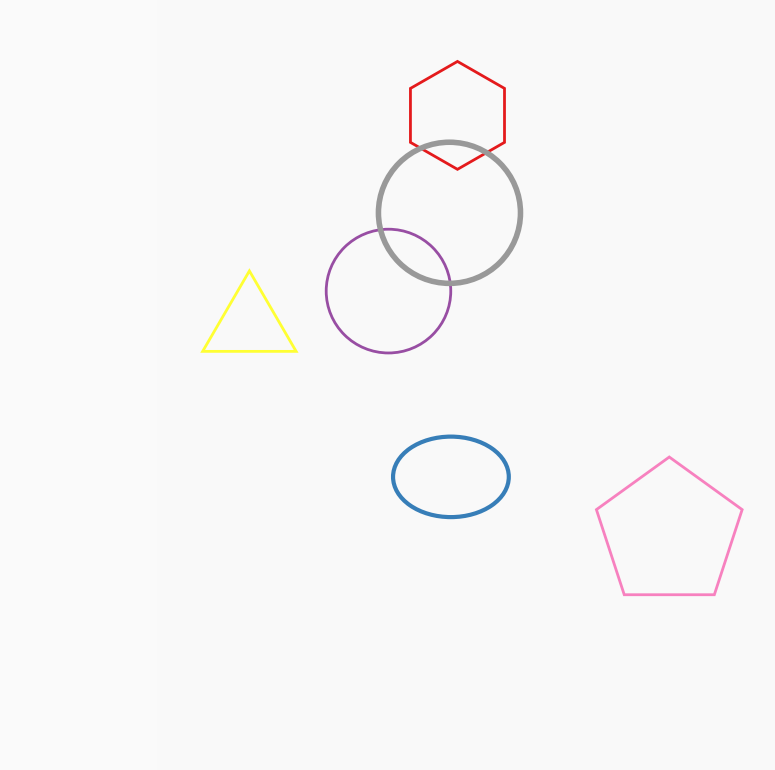[{"shape": "hexagon", "thickness": 1, "radius": 0.35, "center": [0.59, 0.85]}, {"shape": "oval", "thickness": 1.5, "radius": 0.37, "center": [0.582, 0.381]}, {"shape": "circle", "thickness": 1, "radius": 0.4, "center": [0.501, 0.622]}, {"shape": "triangle", "thickness": 1, "radius": 0.35, "center": [0.322, 0.579]}, {"shape": "pentagon", "thickness": 1, "radius": 0.49, "center": [0.864, 0.308]}, {"shape": "circle", "thickness": 2, "radius": 0.46, "center": [0.58, 0.724]}]